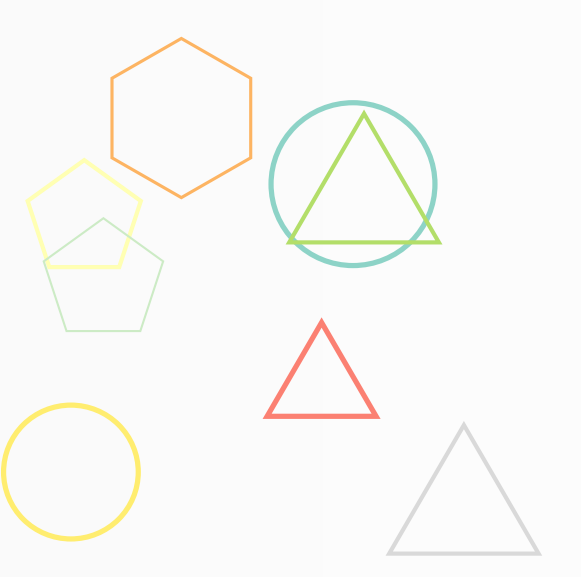[{"shape": "circle", "thickness": 2.5, "radius": 0.7, "center": [0.607, 0.68]}, {"shape": "pentagon", "thickness": 2, "radius": 0.51, "center": [0.145, 0.619]}, {"shape": "triangle", "thickness": 2.5, "radius": 0.54, "center": [0.553, 0.332]}, {"shape": "hexagon", "thickness": 1.5, "radius": 0.69, "center": [0.312, 0.795]}, {"shape": "triangle", "thickness": 2, "radius": 0.74, "center": [0.626, 0.654]}, {"shape": "triangle", "thickness": 2, "radius": 0.74, "center": [0.798, 0.115]}, {"shape": "pentagon", "thickness": 1, "radius": 0.54, "center": [0.178, 0.513]}, {"shape": "circle", "thickness": 2.5, "radius": 0.58, "center": [0.122, 0.182]}]